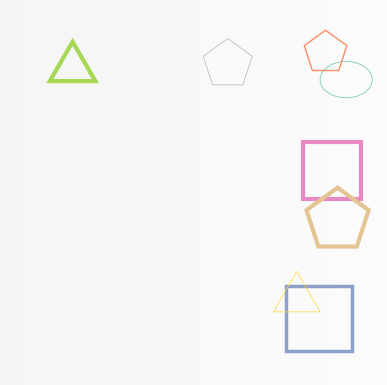[{"shape": "oval", "thickness": 0.5, "radius": 0.34, "center": [0.893, 0.793]}, {"shape": "pentagon", "thickness": 1, "radius": 0.29, "center": [0.84, 0.864]}, {"shape": "square", "thickness": 2.5, "radius": 0.42, "center": [0.824, 0.172]}, {"shape": "square", "thickness": 3, "radius": 0.37, "center": [0.857, 0.558]}, {"shape": "triangle", "thickness": 3, "radius": 0.34, "center": [0.187, 0.823]}, {"shape": "triangle", "thickness": 0.5, "radius": 0.35, "center": [0.766, 0.225]}, {"shape": "pentagon", "thickness": 3, "radius": 0.42, "center": [0.871, 0.428]}, {"shape": "pentagon", "thickness": 0.5, "radius": 0.33, "center": [0.588, 0.833]}]